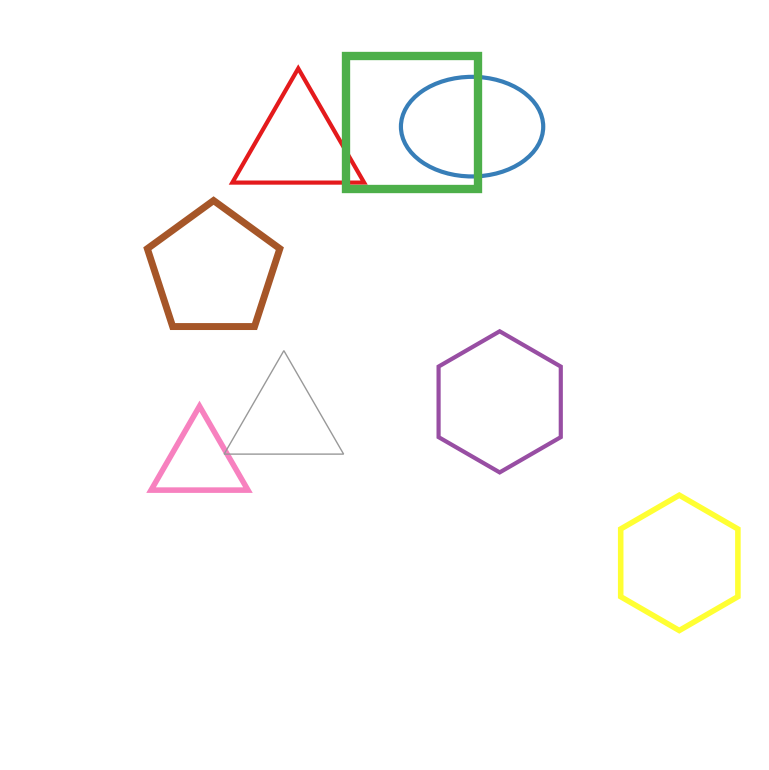[{"shape": "triangle", "thickness": 1.5, "radius": 0.49, "center": [0.387, 0.812]}, {"shape": "oval", "thickness": 1.5, "radius": 0.46, "center": [0.613, 0.836]}, {"shape": "square", "thickness": 3, "radius": 0.43, "center": [0.535, 0.841]}, {"shape": "hexagon", "thickness": 1.5, "radius": 0.46, "center": [0.649, 0.478]}, {"shape": "hexagon", "thickness": 2, "radius": 0.44, "center": [0.882, 0.269]}, {"shape": "pentagon", "thickness": 2.5, "radius": 0.45, "center": [0.277, 0.649]}, {"shape": "triangle", "thickness": 2, "radius": 0.36, "center": [0.259, 0.4]}, {"shape": "triangle", "thickness": 0.5, "radius": 0.45, "center": [0.369, 0.455]}]